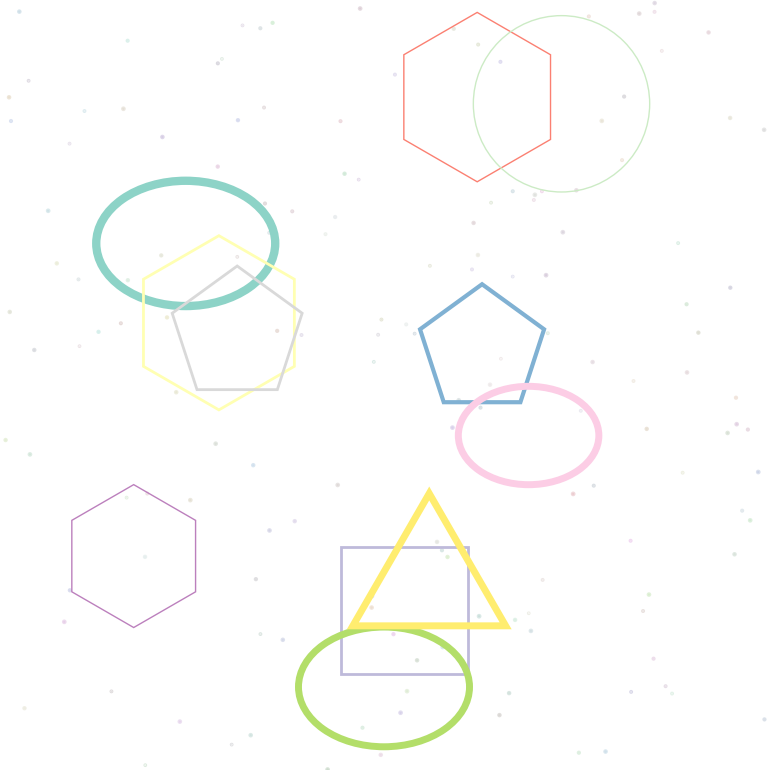[{"shape": "oval", "thickness": 3, "radius": 0.58, "center": [0.241, 0.684]}, {"shape": "hexagon", "thickness": 1, "radius": 0.57, "center": [0.284, 0.581]}, {"shape": "square", "thickness": 1, "radius": 0.41, "center": [0.526, 0.207]}, {"shape": "hexagon", "thickness": 0.5, "radius": 0.55, "center": [0.62, 0.874]}, {"shape": "pentagon", "thickness": 1.5, "radius": 0.42, "center": [0.626, 0.546]}, {"shape": "oval", "thickness": 2.5, "radius": 0.56, "center": [0.499, 0.108]}, {"shape": "oval", "thickness": 2.5, "radius": 0.46, "center": [0.686, 0.434]}, {"shape": "pentagon", "thickness": 1, "radius": 0.44, "center": [0.308, 0.566]}, {"shape": "hexagon", "thickness": 0.5, "radius": 0.46, "center": [0.174, 0.278]}, {"shape": "circle", "thickness": 0.5, "radius": 0.57, "center": [0.729, 0.865]}, {"shape": "triangle", "thickness": 2.5, "radius": 0.57, "center": [0.557, 0.245]}]